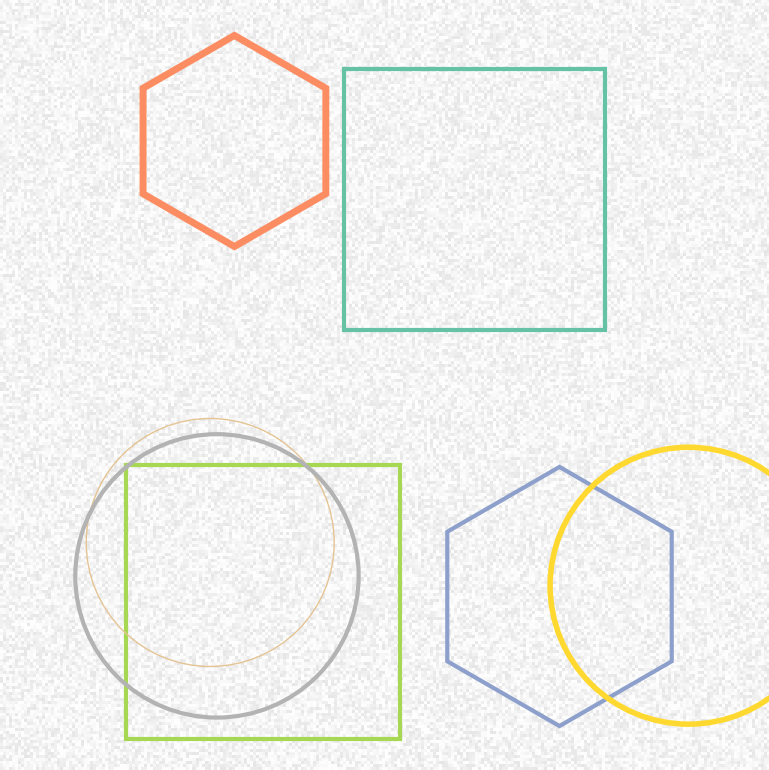[{"shape": "square", "thickness": 1.5, "radius": 0.85, "center": [0.616, 0.741]}, {"shape": "hexagon", "thickness": 2.5, "radius": 0.69, "center": [0.304, 0.817]}, {"shape": "hexagon", "thickness": 1.5, "radius": 0.84, "center": [0.727, 0.225]}, {"shape": "square", "thickness": 1.5, "radius": 0.89, "center": [0.341, 0.219]}, {"shape": "circle", "thickness": 2, "radius": 0.9, "center": [0.894, 0.239]}, {"shape": "circle", "thickness": 0.5, "radius": 0.81, "center": [0.273, 0.295]}, {"shape": "circle", "thickness": 1.5, "radius": 0.92, "center": [0.282, 0.252]}]